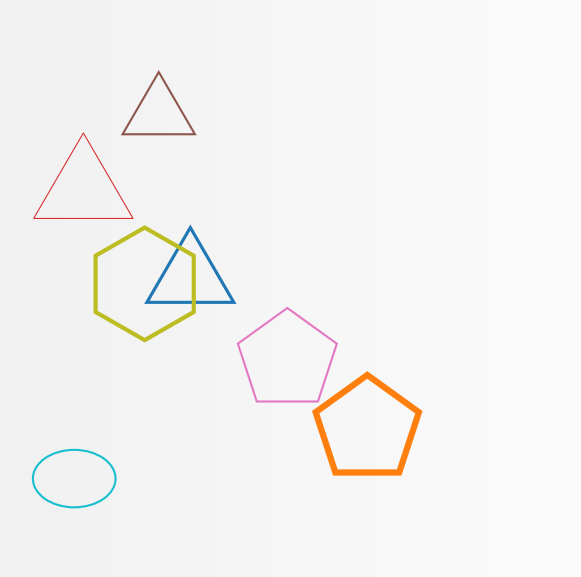[{"shape": "triangle", "thickness": 1.5, "radius": 0.43, "center": [0.327, 0.519]}, {"shape": "pentagon", "thickness": 3, "radius": 0.47, "center": [0.632, 0.256]}, {"shape": "triangle", "thickness": 0.5, "radius": 0.49, "center": [0.143, 0.67]}, {"shape": "triangle", "thickness": 1, "radius": 0.36, "center": [0.273, 0.803]}, {"shape": "pentagon", "thickness": 1, "radius": 0.45, "center": [0.494, 0.376]}, {"shape": "hexagon", "thickness": 2, "radius": 0.49, "center": [0.249, 0.508]}, {"shape": "oval", "thickness": 1, "radius": 0.36, "center": [0.128, 0.17]}]